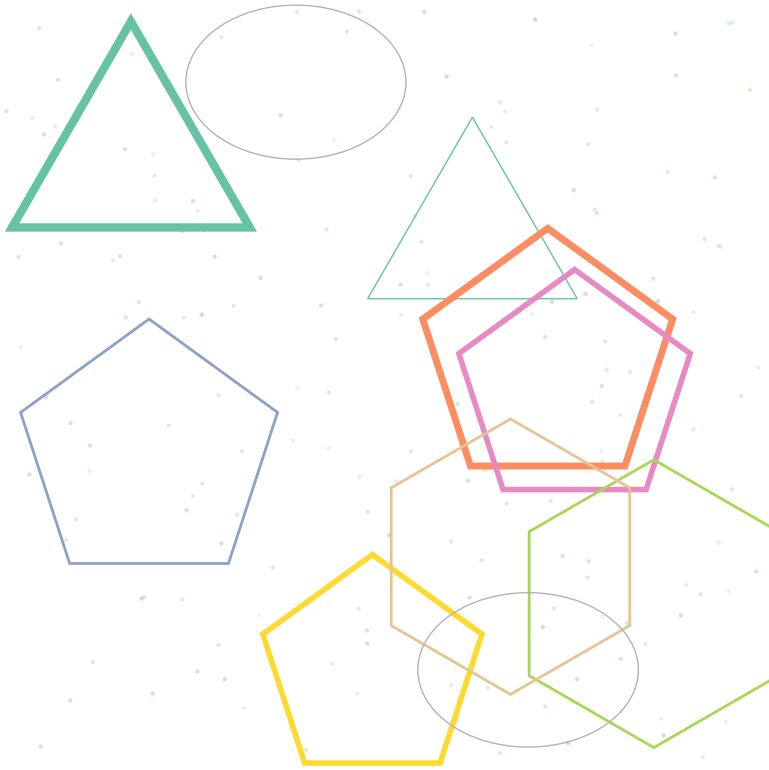[{"shape": "triangle", "thickness": 0.5, "radius": 0.79, "center": [0.614, 0.691]}, {"shape": "triangle", "thickness": 3, "radius": 0.89, "center": [0.17, 0.794]}, {"shape": "pentagon", "thickness": 2.5, "radius": 0.85, "center": [0.711, 0.533]}, {"shape": "pentagon", "thickness": 1, "radius": 0.88, "center": [0.194, 0.41]}, {"shape": "pentagon", "thickness": 2, "radius": 0.79, "center": [0.746, 0.492]}, {"shape": "hexagon", "thickness": 1, "radius": 0.93, "center": [0.849, 0.216]}, {"shape": "pentagon", "thickness": 2, "radius": 0.75, "center": [0.484, 0.13]}, {"shape": "hexagon", "thickness": 1, "radius": 0.89, "center": [0.663, 0.277]}, {"shape": "oval", "thickness": 0.5, "radius": 0.72, "center": [0.686, 0.13]}, {"shape": "oval", "thickness": 0.5, "radius": 0.71, "center": [0.384, 0.893]}]